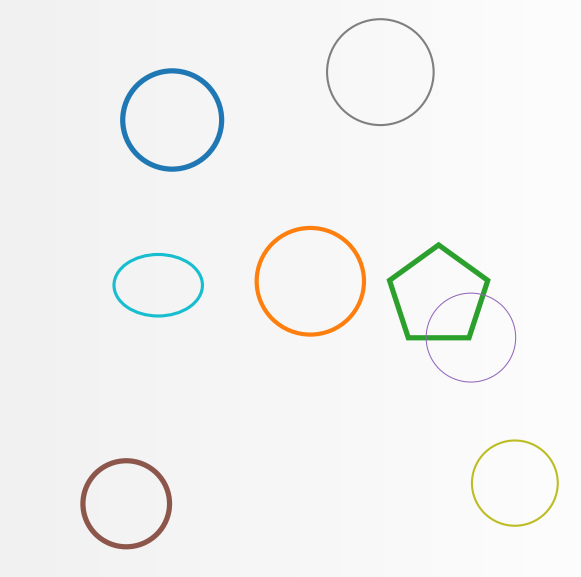[{"shape": "circle", "thickness": 2.5, "radius": 0.43, "center": [0.296, 0.791]}, {"shape": "circle", "thickness": 2, "radius": 0.46, "center": [0.534, 0.512]}, {"shape": "pentagon", "thickness": 2.5, "radius": 0.44, "center": [0.755, 0.486]}, {"shape": "circle", "thickness": 0.5, "radius": 0.39, "center": [0.81, 0.415]}, {"shape": "circle", "thickness": 2.5, "radius": 0.37, "center": [0.217, 0.127]}, {"shape": "circle", "thickness": 1, "radius": 0.46, "center": [0.654, 0.874]}, {"shape": "circle", "thickness": 1, "radius": 0.37, "center": [0.886, 0.163]}, {"shape": "oval", "thickness": 1.5, "radius": 0.38, "center": [0.272, 0.505]}]